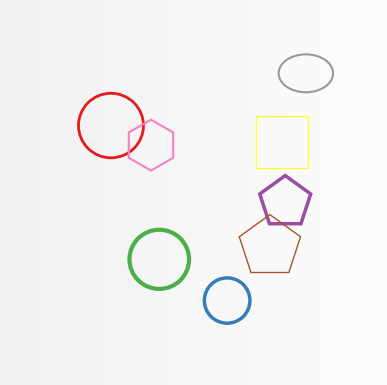[{"shape": "circle", "thickness": 2, "radius": 0.42, "center": [0.286, 0.674]}, {"shape": "circle", "thickness": 2.5, "radius": 0.29, "center": [0.586, 0.219]}, {"shape": "circle", "thickness": 3, "radius": 0.38, "center": [0.411, 0.326]}, {"shape": "pentagon", "thickness": 2.5, "radius": 0.35, "center": [0.736, 0.475]}, {"shape": "square", "thickness": 1, "radius": 0.34, "center": [0.728, 0.631]}, {"shape": "pentagon", "thickness": 1, "radius": 0.42, "center": [0.697, 0.359]}, {"shape": "hexagon", "thickness": 1.5, "radius": 0.33, "center": [0.39, 0.623]}, {"shape": "oval", "thickness": 1.5, "radius": 0.35, "center": [0.789, 0.81]}]